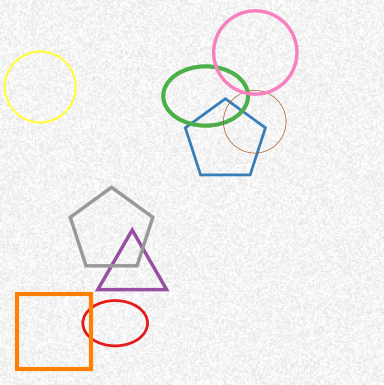[{"shape": "oval", "thickness": 2, "radius": 0.42, "center": [0.299, 0.16]}, {"shape": "pentagon", "thickness": 2, "radius": 0.55, "center": [0.585, 0.634]}, {"shape": "oval", "thickness": 3, "radius": 0.55, "center": [0.534, 0.751]}, {"shape": "triangle", "thickness": 2.5, "radius": 0.52, "center": [0.343, 0.299]}, {"shape": "square", "thickness": 3, "radius": 0.48, "center": [0.14, 0.139]}, {"shape": "circle", "thickness": 1.5, "radius": 0.46, "center": [0.105, 0.774]}, {"shape": "circle", "thickness": 0.5, "radius": 0.41, "center": [0.662, 0.684]}, {"shape": "circle", "thickness": 2.5, "radius": 0.54, "center": [0.663, 0.864]}, {"shape": "pentagon", "thickness": 2.5, "radius": 0.56, "center": [0.29, 0.401]}]